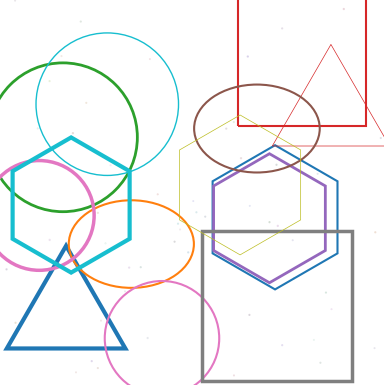[{"shape": "hexagon", "thickness": 1.5, "radius": 0.94, "center": [0.714, 0.436]}, {"shape": "triangle", "thickness": 3, "radius": 0.89, "center": [0.172, 0.184]}, {"shape": "oval", "thickness": 1.5, "radius": 0.81, "center": [0.341, 0.366]}, {"shape": "circle", "thickness": 2, "radius": 0.97, "center": [0.163, 0.643]}, {"shape": "triangle", "thickness": 0.5, "radius": 0.88, "center": [0.86, 0.709]}, {"shape": "square", "thickness": 1.5, "radius": 0.83, "center": [0.785, 0.839]}, {"shape": "hexagon", "thickness": 2, "radius": 0.84, "center": [0.7, 0.433]}, {"shape": "oval", "thickness": 1.5, "radius": 0.82, "center": [0.667, 0.666]}, {"shape": "circle", "thickness": 1.5, "radius": 0.74, "center": [0.421, 0.121]}, {"shape": "circle", "thickness": 2.5, "radius": 0.71, "center": [0.102, 0.44]}, {"shape": "square", "thickness": 2.5, "radius": 0.97, "center": [0.719, 0.205]}, {"shape": "hexagon", "thickness": 0.5, "radius": 0.91, "center": [0.624, 0.52]}, {"shape": "hexagon", "thickness": 3, "radius": 0.88, "center": [0.185, 0.467]}, {"shape": "circle", "thickness": 1, "radius": 0.93, "center": [0.279, 0.729]}]